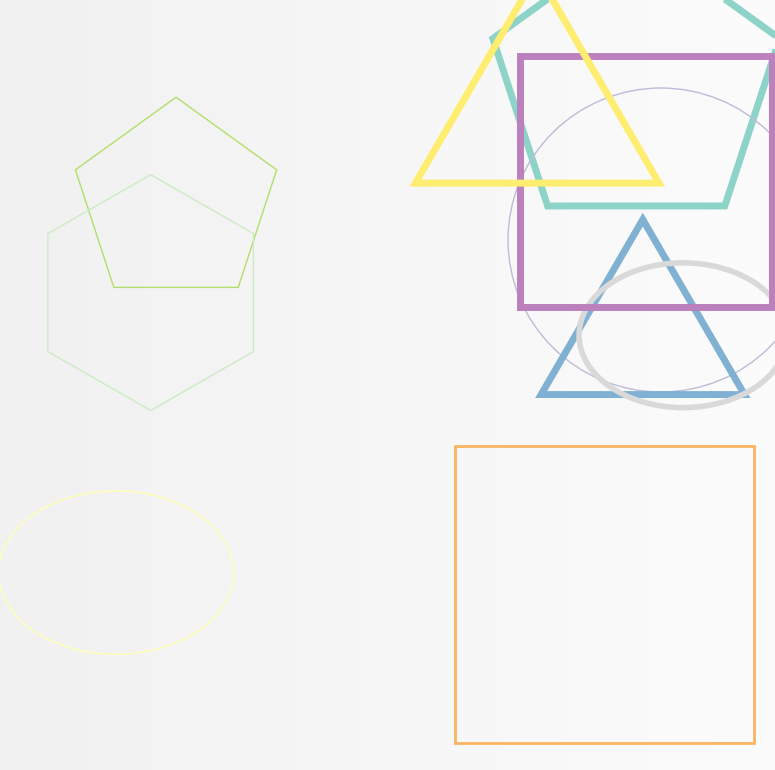[{"shape": "pentagon", "thickness": 2.5, "radius": 0.97, "center": [0.821, 0.89]}, {"shape": "oval", "thickness": 0.5, "radius": 0.76, "center": [0.15, 0.256]}, {"shape": "circle", "thickness": 0.5, "radius": 0.99, "center": [0.853, 0.688]}, {"shape": "triangle", "thickness": 2.5, "radius": 0.76, "center": [0.829, 0.563]}, {"shape": "square", "thickness": 1, "radius": 0.96, "center": [0.78, 0.228]}, {"shape": "pentagon", "thickness": 0.5, "radius": 0.68, "center": [0.227, 0.737]}, {"shape": "oval", "thickness": 2, "radius": 0.67, "center": [0.881, 0.565]}, {"shape": "square", "thickness": 2.5, "radius": 0.81, "center": [0.833, 0.764]}, {"shape": "hexagon", "thickness": 0.5, "radius": 0.77, "center": [0.194, 0.62]}, {"shape": "triangle", "thickness": 2.5, "radius": 0.91, "center": [0.693, 0.853]}]